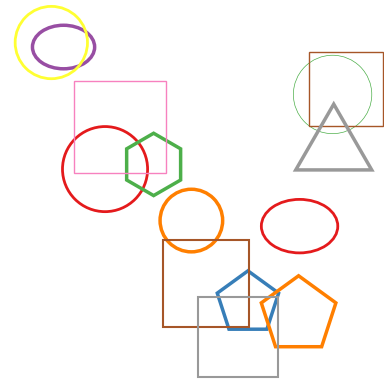[{"shape": "circle", "thickness": 2, "radius": 0.55, "center": [0.273, 0.561]}, {"shape": "oval", "thickness": 2, "radius": 0.5, "center": [0.778, 0.413]}, {"shape": "pentagon", "thickness": 2.5, "radius": 0.42, "center": [0.644, 0.213]}, {"shape": "circle", "thickness": 0.5, "radius": 0.51, "center": [0.864, 0.755]}, {"shape": "hexagon", "thickness": 2.5, "radius": 0.4, "center": [0.399, 0.573]}, {"shape": "oval", "thickness": 2.5, "radius": 0.4, "center": [0.165, 0.878]}, {"shape": "pentagon", "thickness": 2.5, "radius": 0.51, "center": [0.776, 0.182]}, {"shape": "circle", "thickness": 2.5, "radius": 0.41, "center": [0.497, 0.427]}, {"shape": "circle", "thickness": 2, "radius": 0.47, "center": [0.133, 0.889]}, {"shape": "square", "thickness": 1.5, "radius": 0.56, "center": [0.535, 0.263]}, {"shape": "square", "thickness": 1, "radius": 0.48, "center": [0.898, 0.77]}, {"shape": "square", "thickness": 1, "radius": 0.6, "center": [0.313, 0.669]}, {"shape": "square", "thickness": 1.5, "radius": 0.52, "center": [0.619, 0.125]}, {"shape": "triangle", "thickness": 2.5, "radius": 0.57, "center": [0.867, 0.616]}]